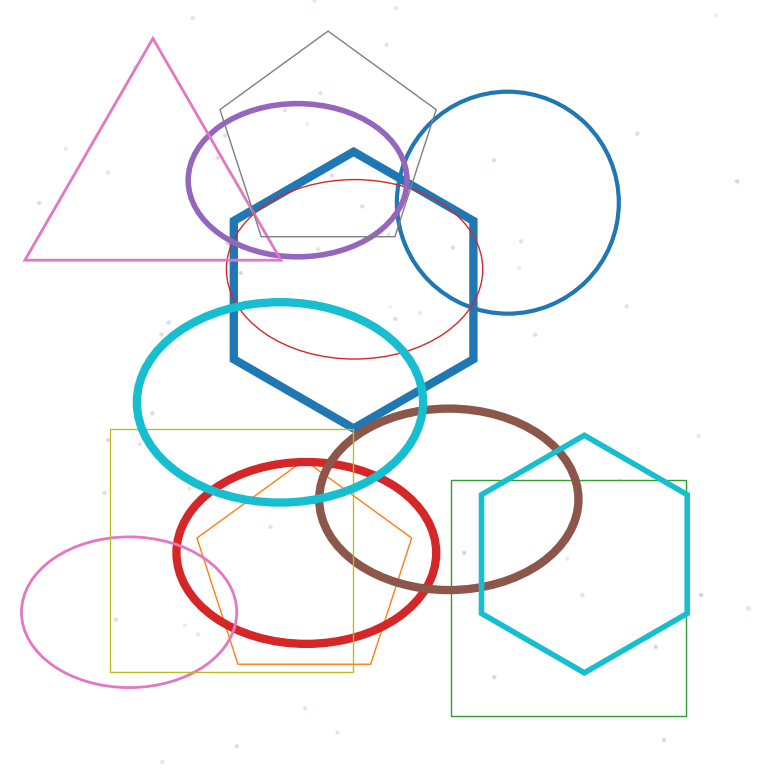[{"shape": "hexagon", "thickness": 3, "radius": 0.9, "center": [0.459, 0.623]}, {"shape": "circle", "thickness": 1.5, "radius": 0.72, "center": [0.66, 0.737]}, {"shape": "pentagon", "thickness": 0.5, "radius": 0.73, "center": [0.395, 0.256]}, {"shape": "square", "thickness": 0.5, "radius": 0.76, "center": [0.738, 0.223]}, {"shape": "oval", "thickness": 0.5, "radius": 0.83, "center": [0.461, 0.65]}, {"shape": "oval", "thickness": 3, "radius": 0.84, "center": [0.398, 0.282]}, {"shape": "oval", "thickness": 2, "radius": 0.71, "center": [0.386, 0.766]}, {"shape": "oval", "thickness": 3, "radius": 0.84, "center": [0.583, 0.352]}, {"shape": "triangle", "thickness": 1, "radius": 0.96, "center": [0.199, 0.758]}, {"shape": "oval", "thickness": 1, "radius": 0.7, "center": [0.168, 0.205]}, {"shape": "pentagon", "thickness": 0.5, "radius": 0.74, "center": [0.426, 0.812]}, {"shape": "square", "thickness": 0.5, "radius": 0.79, "center": [0.301, 0.285]}, {"shape": "oval", "thickness": 3, "radius": 0.93, "center": [0.364, 0.477]}, {"shape": "hexagon", "thickness": 2, "radius": 0.77, "center": [0.759, 0.28]}]